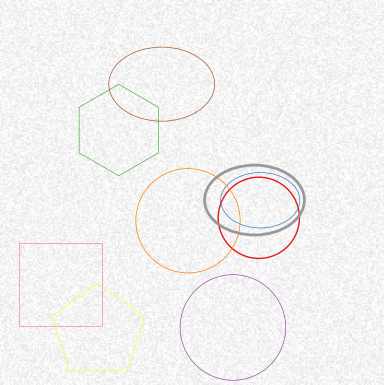[{"shape": "circle", "thickness": 1, "radius": 0.53, "center": [0.672, 0.434]}, {"shape": "oval", "thickness": 0.5, "radius": 0.51, "center": [0.676, 0.48]}, {"shape": "hexagon", "thickness": 0.5, "radius": 0.59, "center": [0.308, 0.662]}, {"shape": "circle", "thickness": 0.5, "radius": 0.69, "center": [0.605, 0.149]}, {"shape": "circle", "thickness": 0.5, "radius": 0.68, "center": [0.488, 0.427]}, {"shape": "pentagon", "thickness": 0.5, "radius": 0.63, "center": [0.255, 0.139]}, {"shape": "oval", "thickness": 0.5, "radius": 0.69, "center": [0.42, 0.781]}, {"shape": "square", "thickness": 0.5, "radius": 0.54, "center": [0.157, 0.261]}, {"shape": "oval", "thickness": 2, "radius": 0.65, "center": [0.661, 0.48]}]